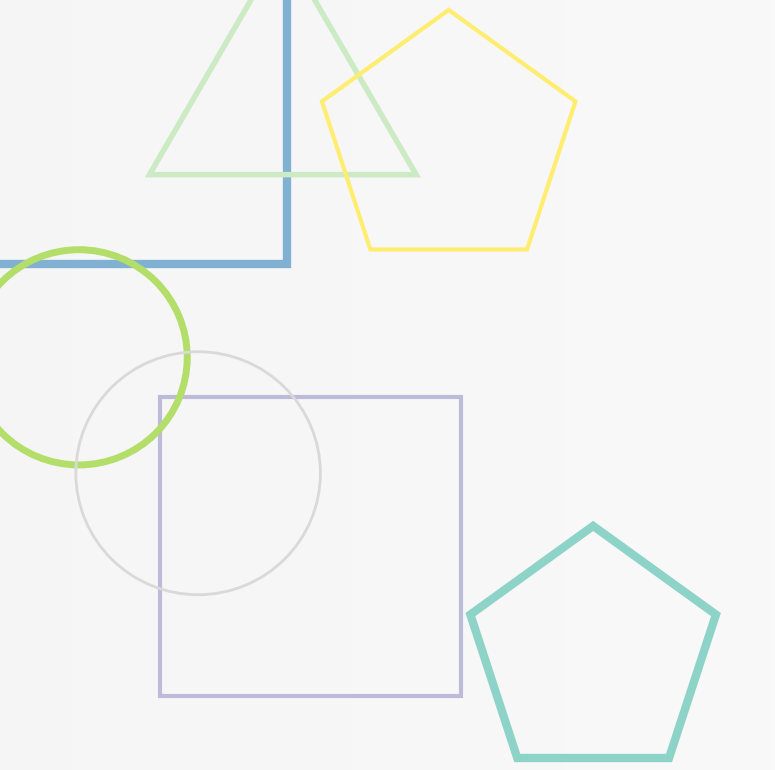[{"shape": "pentagon", "thickness": 3, "radius": 0.83, "center": [0.765, 0.15]}, {"shape": "square", "thickness": 1.5, "radius": 0.97, "center": [0.4, 0.29]}, {"shape": "square", "thickness": 3, "radius": 0.95, "center": [0.181, 0.846]}, {"shape": "circle", "thickness": 2.5, "radius": 0.7, "center": [0.102, 0.536]}, {"shape": "circle", "thickness": 1, "radius": 0.79, "center": [0.256, 0.385]}, {"shape": "triangle", "thickness": 2, "radius": 0.99, "center": [0.365, 0.873]}, {"shape": "pentagon", "thickness": 1.5, "radius": 0.86, "center": [0.579, 0.815]}]